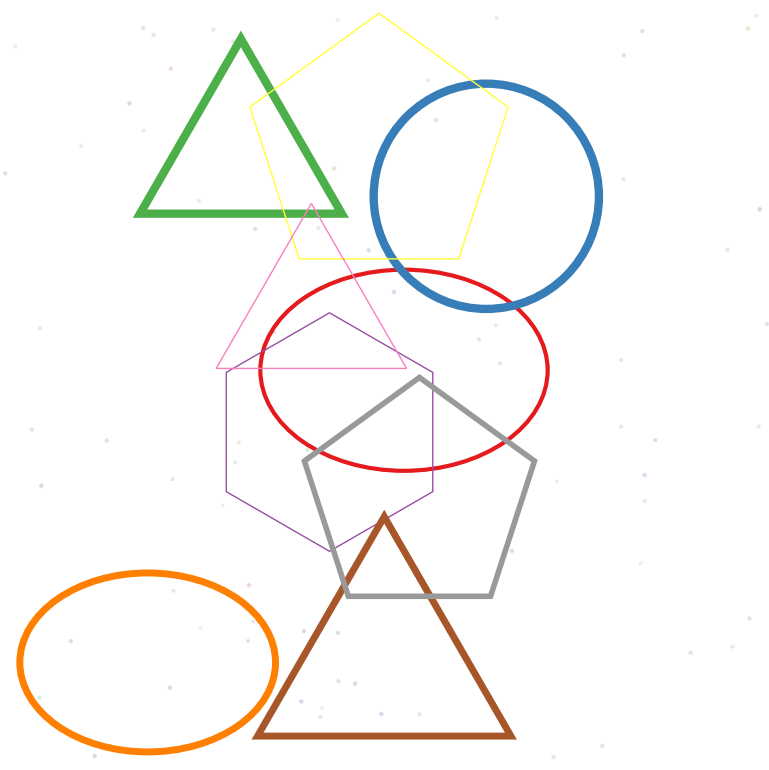[{"shape": "oval", "thickness": 1.5, "radius": 0.93, "center": [0.525, 0.519]}, {"shape": "circle", "thickness": 3, "radius": 0.73, "center": [0.632, 0.745]}, {"shape": "triangle", "thickness": 3, "radius": 0.76, "center": [0.313, 0.798]}, {"shape": "hexagon", "thickness": 0.5, "radius": 0.77, "center": [0.428, 0.439]}, {"shape": "oval", "thickness": 2.5, "radius": 0.83, "center": [0.192, 0.14]}, {"shape": "pentagon", "thickness": 0.5, "radius": 0.88, "center": [0.492, 0.806]}, {"shape": "triangle", "thickness": 2.5, "radius": 0.95, "center": [0.499, 0.139]}, {"shape": "triangle", "thickness": 0.5, "radius": 0.71, "center": [0.404, 0.593]}, {"shape": "pentagon", "thickness": 2, "radius": 0.79, "center": [0.545, 0.353]}]